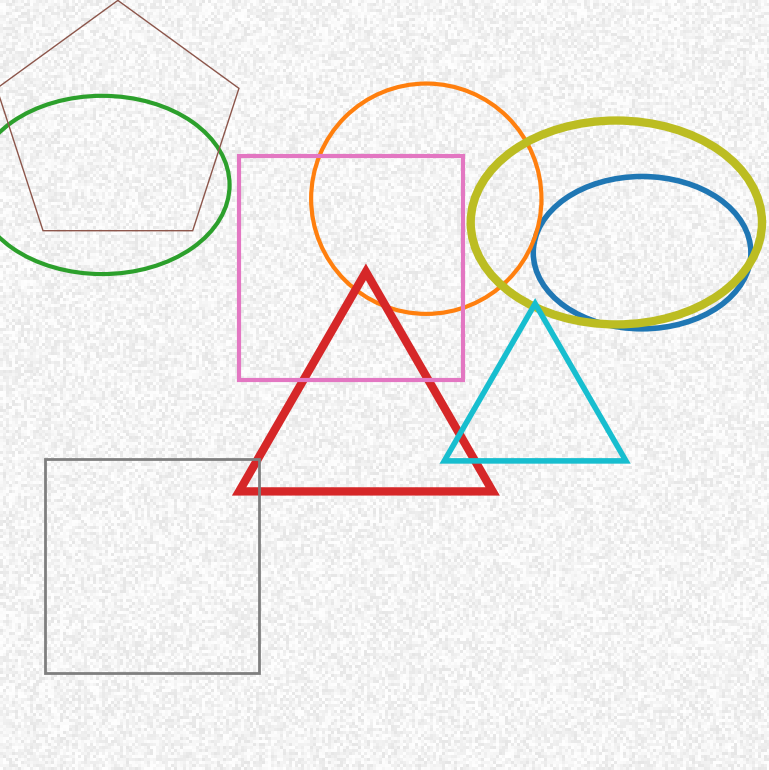[{"shape": "oval", "thickness": 2, "radius": 0.71, "center": [0.834, 0.672]}, {"shape": "circle", "thickness": 1.5, "radius": 0.75, "center": [0.554, 0.742]}, {"shape": "oval", "thickness": 1.5, "radius": 0.83, "center": [0.133, 0.76]}, {"shape": "triangle", "thickness": 3, "radius": 0.95, "center": [0.475, 0.457]}, {"shape": "pentagon", "thickness": 0.5, "radius": 0.83, "center": [0.153, 0.834]}, {"shape": "square", "thickness": 1.5, "radius": 0.73, "center": [0.456, 0.652]}, {"shape": "square", "thickness": 1, "radius": 0.69, "center": [0.197, 0.265]}, {"shape": "oval", "thickness": 3, "radius": 0.95, "center": [0.8, 0.711]}, {"shape": "triangle", "thickness": 2, "radius": 0.68, "center": [0.695, 0.47]}]